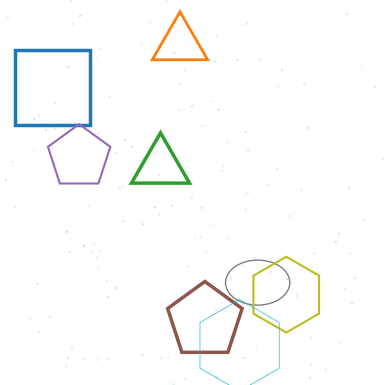[{"shape": "square", "thickness": 2.5, "radius": 0.49, "center": [0.137, 0.773]}, {"shape": "triangle", "thickness": 2, "radius": 0.42, "center": [0.467, 0.886]}, {"shape": "triangle", "thickness": 2.5, "radius": 0.44, "center": [0.417, 0.568]}, {"shape": "pentagon", "thickness": 1.5, "radius": 0.43, "center": [0.206, 0.592]}, {"shape": "pentagon", "thickness": 2.5, "radius": 0.51, "center": [0.532, 0.167]}, {"shape": "oval", "thickness": 1, "radius": 0.42, "center": [0.669, 0.266]}, {"shape": "hexagon", "thickness": 1.5, "radius": 0.49, "center": [0.744, 0.235]}, {"shape": "hexagon", "thickness": 0.5, "radius": 0.59, "center": [0.622, 0.103]}]